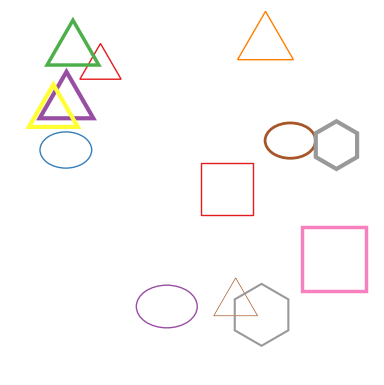[{"shape": "square", "thickness": 1, "radius": 0.34, "center": [0.589, 0.51]}, {"shape": "triangle", "thickness": 1, "radius": 0.31, "center": [0.261, 0.825]}, {"shape": "oval", "thickness": 1, "radius": 0.34, "center": [0.171, 0.61]}, {"shape": "triangle", "thickness": 2.5, "radius": 0.39, "center": [0.189, 0.87]}, {"shape": "triangle", "thickness": 3, "radius": 0.4, "center": [0.173, 0.733]}, {"shape": "oval", "thickness": 1, "radius": 0.4, "center": [0.433, 0.204]}, {"shape": "triangle", "thickness": 1, "radius": 0.42, "center": [0.69, 0.887]}, {"shape": "triangle", "thickness": 3, "radius": 0.37, "center": [0.139, 0.707]}, {"shape": "triangle", "thickness": 0.5, "radius": 0.33, "center": [0.612, 0.213]}, {"shape": "oval", "thickness": 2, "radius": 0.33, "center": [0.754, 0.635]}, {"shape": "square", "thickness": 2.5, "radius": 0.42, "center": [0.869, 0.328]}, {"shape": "hexagon", "thickness": 3, "radius": 0.31, "center": [0.874, 0.623]}, {"shape": "hexagon", "thickness": 1.5, "radius": 0.4, "center": [0.679, 0.182]}]